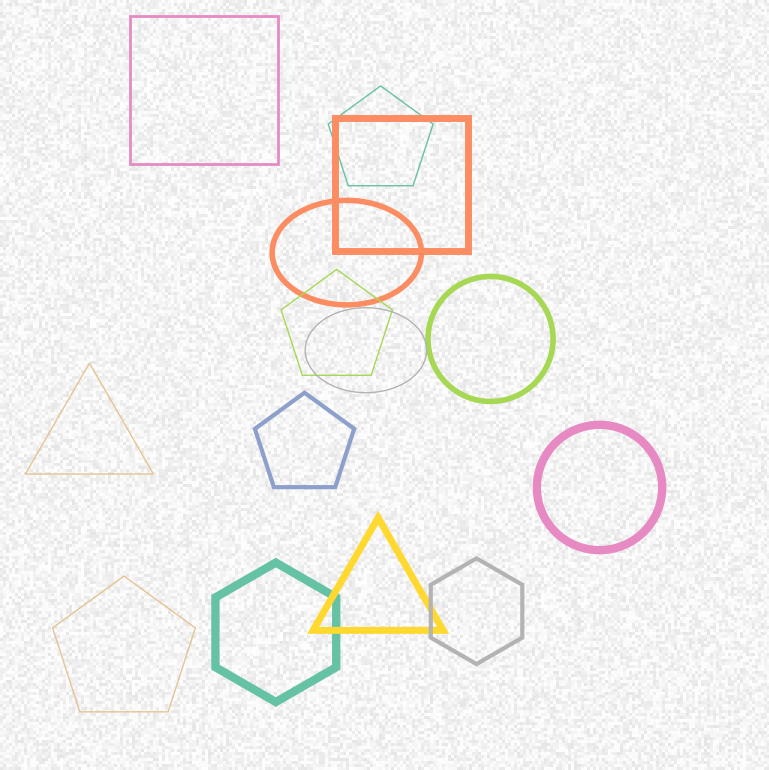[{"shape": "hexagon", "thickness": 3, "radius": 0.45, "center": [0.358, 0.179]}, {"shape": "pentagon", "thickness": 0.5, "radius": 0.36, "center": [0.494, 0.817]}, {"shape": "oval", "thickness": 2, "radius": 0.48, "center": [0.45, 0.672]}, {"shape": "square", "thickness": 2.5, "radius": 0.43, "center": [0.522, 0.76]}, {"shape": "pentagon", "thickness": 1.5, "radius": 0.34, "center": [0.396, 0.422]}, {"shape": "square", "thickness": 1, "radius": 0.48, "center": [0.265, 0.883]}, {"shape": "circle", "thickness": 3, "radius": 0.41, "center": [0.779, 0.367]}, {"shape": "pentagon", "thickness": 0.5, "radius": 0.38, "center": [0.437, 0.574]}, {"shape": "circle", "thickness": 2, "radius": 0.41, "center": [0.637, 0.56]}, {"shape": "triangle", "thickness": 2.5, "radius": 0.49, "center": [0.491, 0.23]}, {"shape": "triangle", "thickness": 0.5, "radius": 0.48, "center": [0.116, 0.432]}, {"shape": "pentagon", "thickness": 0.5, "radius": 0.49, "center": [0.161, 0.154]}, {"shape": "oval", "thickness": 0.5, "radius": 0.39, "center": [0.475, 0.545]}, {"shape": "hexagon", "thickness": 1.5, "radius": 0.34, "center": [0.619, 0.206]}]